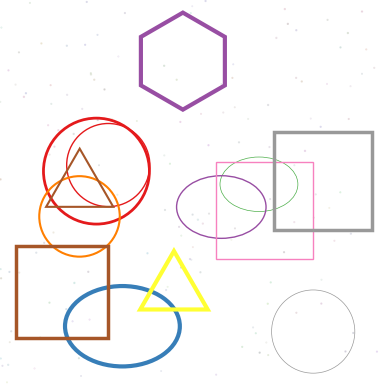[{"shape": "circle", "thickness": 2, "radius": 0.69, "center": [0.25, 0.556]}, {"shape": "circle", "thickness": 1, "radius": 0.54, "center": [0.281, 0.571]}, {"shape": "oval", "thickness": 3, "radius": 0.75, "center": [0.318, 0.153]}, {"shape": "oval", "thickness": 0.5, "radius": 0.51, "center": [0.673, 0.521]}, {"shape": "oval", "thickness": 1, "radius": 0.58, "center": [0.575, 0.462]}, {"shape": "hexagon", "thickness": 3, "radius": 0.63, "center": [0.475, 0.841]}, {"shape": "circle", "thickness": 1.5, "radius": 0.52, "center": [0.207, 0.438]}, {"shape": "triangle", "thickness": 3, "radius": 0.51, "center": [0.452, 0.247]}, {"shape": "square", "thickness": 2.5, "radius": 0.6, "center": [0.161, 0.241]}, {"shape": "triangle", "thickness": 1.5, "radius": 0.5, "center": [0.207, 0.513]}, {"shape": "square", "thickness": 1, "radius": 0.63, "center": [0.687, 0.453]}, {"shape": "square", "thickness": 2.5, "radius": 0.64, "center": [0.839, 0.529]}, {"shape": "circle", "thickness": 0.5, "radius": 0.54, "center": [0.813, 0.139]}]